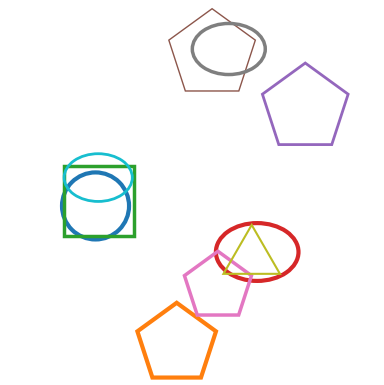[{"shape": "circle", "thickness": 3, "radius": 0.44, "center": [0.248, 0.465]}, {"shape": "pentagon", "thickness": 3, "radius": 0.54, "center": [0.459, 0.106]}, {"shape": "square", "thickness": 2.5, "radius": 0.45, "center": [0.257, 0.478]}, {"shape": "oval", "thickness": 3, "radius": 0.54, "center": [0.668, 0.345]}, {"shape": "pentagon", "thickness": 2, "radius": 0.59, "center": [0.793, 0.719]}, {"shape": "pentagon", "thickness": 1, "radius": 0.59, "center": [0.551, 0.859]}, {"shape": "pentagon", "thickness": 2.5, "radius": 0.46, "center": [0.566, 0.256]}, {"shape": "oval", "thickness": 2.5, "radius": 0.47, "center": [0.594, 0.873]}, {"shape": "triangle", "thickness": 1.5, "radius": 0.42, "center": [0.654, 0.331]}, {"shape": "oval", "thickness": 2, "radius": 0.44, "center": [0.255, 0.539]}]